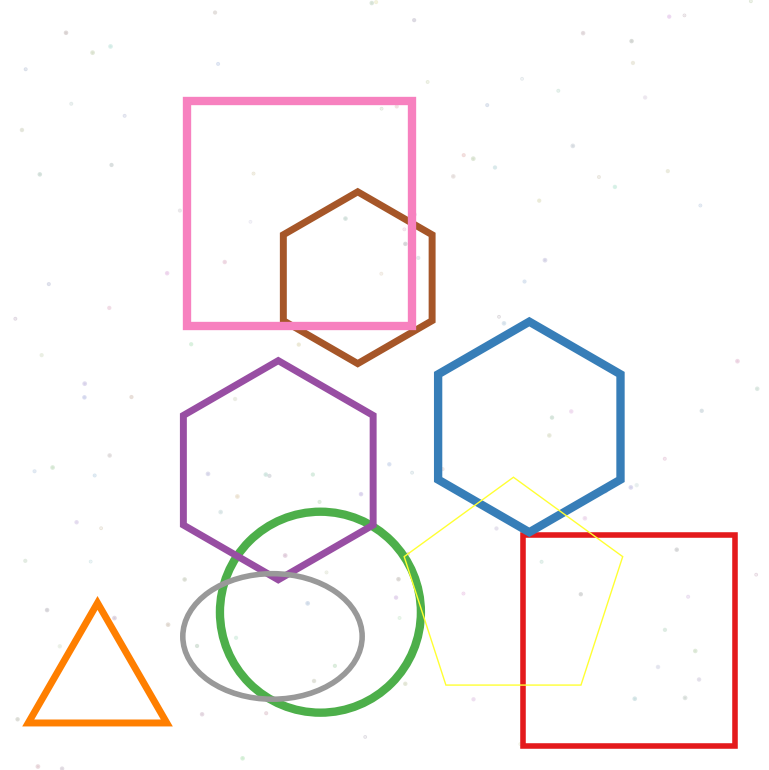[{"shape": "square", "thickness": 2, "radius": 0.69, "center": [0.817, 0.168]}, {"shape": "hexagon", "thickness": 3, "radius": 0.68, "center": [0.687, 0.446]}, {"shape": "circle", "thickness": 3, "radius": 0.65, "center": [0.416, 0.205]}, {"shape": "hexagon", "thickness": 2.5, "radius": 0.71, "center": [0.361, 0.389]}, {"shape": "triangle", "thickness": 2.5, "radius": 0.52, "center": [0.127, 0.113]}, {"shape": "pentagon", "thickness": 0.5, "radius": 0.75, "center": [0.667, 0.231]}, {"shape": "hexagon", "thickness": 2.5, "radius": 0.56, "center": [0.465, 0.639]}, {"shape": "square", "thickness": 3, "radius": 0.73, "center": [0.389, 0.723]}, {"shape": "oval", "thickness": 2, "radius": 0.58, "center": [0.354, 0.173]}]